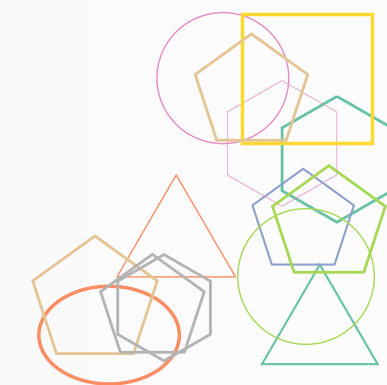[{"shape": "hexagon", "thickness": 2, "radius": 0.82, "center": [0.869, 0.586]}, {"shape": "triangle", "thickness": 1.5, "radius": 0.86, "center": [0.825, 0.14]}, {"shape": "oval", "thickness": 2.5, "radius": 0.91, "center": [0.282, 0.13]}, {"shape": "triangle", "thickness": 1, "radius": 0.88, "center": [0.455, 0.369]}, {"shape": "pentagon", "thickness": 1.5, "radius": 0.69, "center": [0.782, 0.424]}, {"shape": "circle", "thickness": 1, "radius": 0.85, "center": [0.575, 0.797]}, {"shape": "hexagon", "thickness": 0.5, "radius": 0.82, "center": [0.728, 0.627]}, {"shape": "circle", "thickness": 1, "radius": 0.88, "center": [0.79, 0.282]}, {"shape": "pentagon", "thickness": 2, "radius": 0.77, "center": [0.849, 0.417]}, {"shape": "square", "thickness": 2.5, "radius": 0.84, "center": [0.793, 0.796]}, {"shape": "pentagon", "thickness": 2, "radius": 0.84, "center": [0.245, 0.218]}, {"shape": "pentagon", "thickness": 2, "radius": 0.76, "center": [0.649, 0.759]}, {"shape": "hexagon", "thickness": 2, "radius": 0.69, "center": [0.423, 0.201]}, {"shape": "pentagon", "thickness": 2, "radius": 0.7, "center": [0.393, 0.199]}]